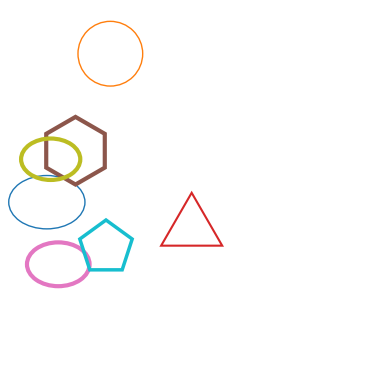[{"shape": "oval", "thickness": 1, "radius": 0.49, "center": [0.122, 0.475]}, {"shape": "circle", "thickness": 1, "radius": 0.42, "center": [0.287, 0.861]}, {"shape": "triangle", "thickness": 1.5, "radius": 0.46, "center": [0.498, 0.408]}, {"shape": "hexagon", "thickness": 3, "radius": 0.44, "center": [0.196, 0.609]}, {"shape": "oval", "thickness": 3, "radius": 0.41, "center": [0.151, 0.314]}, {"shape": "oval", "thickness": 3, "radius": 0.38, "center": [0.132, 0.586]}, {"shape": "pentagon", "thickness": 2.5, "radius": 0.36, "center": [0.275, 0.357]}]